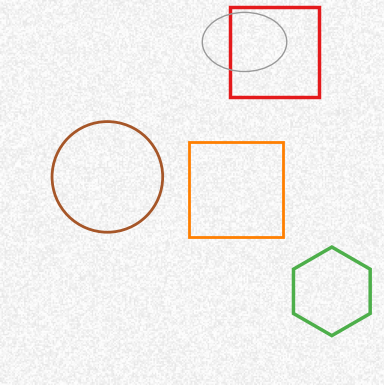[{"shape": "square", "thickness": 2.5, "radius": 0.58, "center": [0.713, 0.866]}, {"shape": "hexagon", "thickness": 2.5, "radius": 0.58, "center": [0.862, 0.243]}, {"shape": "square", "thickness": 2, "radius": 0.62, "center": [0.613, 0.509]}, {"shape": "circle", "thickness": 2, "radius": 0.72, "center": [0.279, 0.541]}, {"shape": "oval", "thickness": 1, "radius": 0.55, "center": [0.635, 0.891]}]